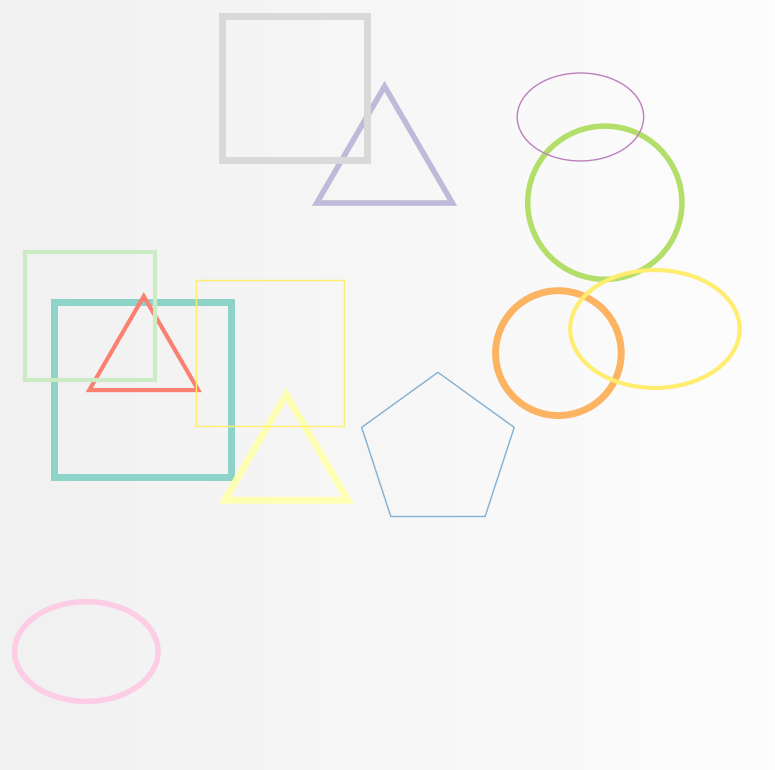[{"shape": "square", "thickness": 2.5, "radius": 0.57, "center": [0.184, 0.494]}, {"shape": "triangle", "thickness": 2.5, "radius": 0.46, "center": [0.369, 0.396]}, {"shape": "triangle", "thickness": 2, "radius": 0.51, "center": [0.496, 0.787]}, {"shape": "triangle", "thickness": 1.5, "radius": 0.41, "center": [0.185, 0.534]}, {"shape": "pentagon", "thickness": 0.5, "radius": 0.52, "center": [0.565, 0.413]}, {"shape": "circle", "thickness": 2.5, "radius": 0.41, "center": [0.721, 0.541]}, {"shape": "circle", "thickness": 2, "radius": 0.5, "center": [0.78, 0.737]}, {"shape": "oval", "thickness": 2, "radius": 0.46, "center": [0.111, 0.154]}, {"shape": "square", "thickness": 2.5, "radius": 0.47, "center": [0.38, 0.886]}, {"shape": "oval", "thickness": 0.5, "radius": 0.41, "center": [0.749, 0.848]}, {"shape": "square", "thickness": 1.5, "radius": 0.42, "center": [0.116, 0.589]}, {"shape": "square", "thickness": 0.5, "radius": 0.48, "center": [0.348, 0.542]}, {"shape": "oval", "thickness": 1.5, "radius": 0.55, "center": [0.845, 0.573]}]